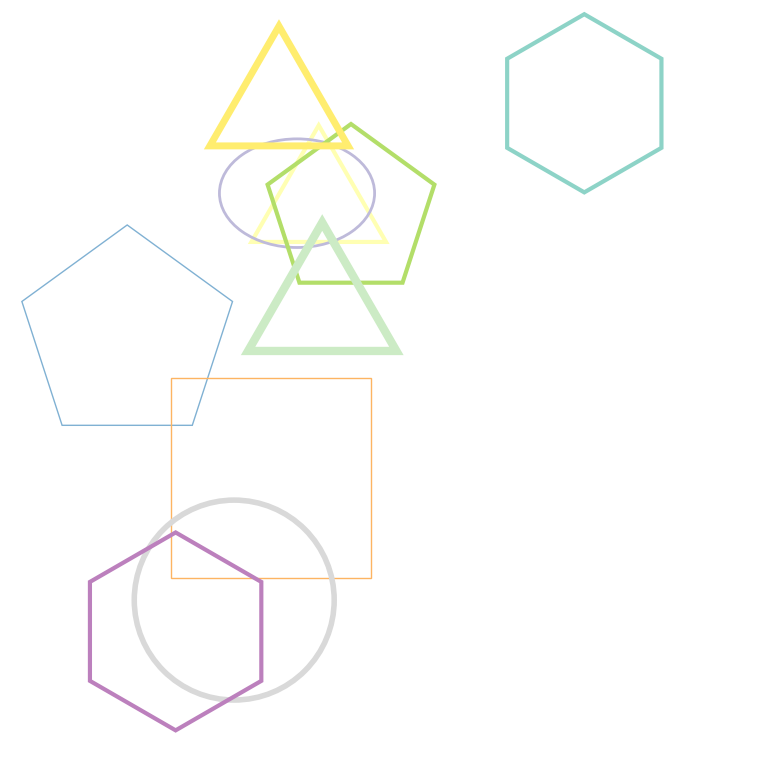[{"shape": "hexagon", "thickness": 1.5, "radius": 0.58, "center": [0.759, 0.866]}, {"shape": "triangle", "thickness": 1.5, "radius": 0.5, "center": [0.414, 0.736]}, {"shape": "oval", "thickness": 1, "radius": 0.5, "center": [0.386, 0.749]}, {"shape": "pentagon", "thickness": 0.5, "radius": 0.72, "center": [0.165, 0.564]}, {"shape": "square", "thickness": 0.5, "radius": 0.65, "center": [0.352, 0.379]}, {"shape": "pentagon", "thickness": 1.5, "radius": 0.57, "center": [0.456, 0.725]}, {"shape": "circle", "thickness": 2, "radius": 0.65, "center": [0.304, 0.221]}, {"shape": "hexagon", "thickness": 1.5, "radius": 0.64, "center": [0.228, 0.18]}, {"shape": "triangle", "thickness": 3, "radius": 0.56, "center": [0.418, 0.6]}, {"shape": "triangle", "thickness": 2.5, "radius": 0.52, "center": [0.362, 0.862]}]